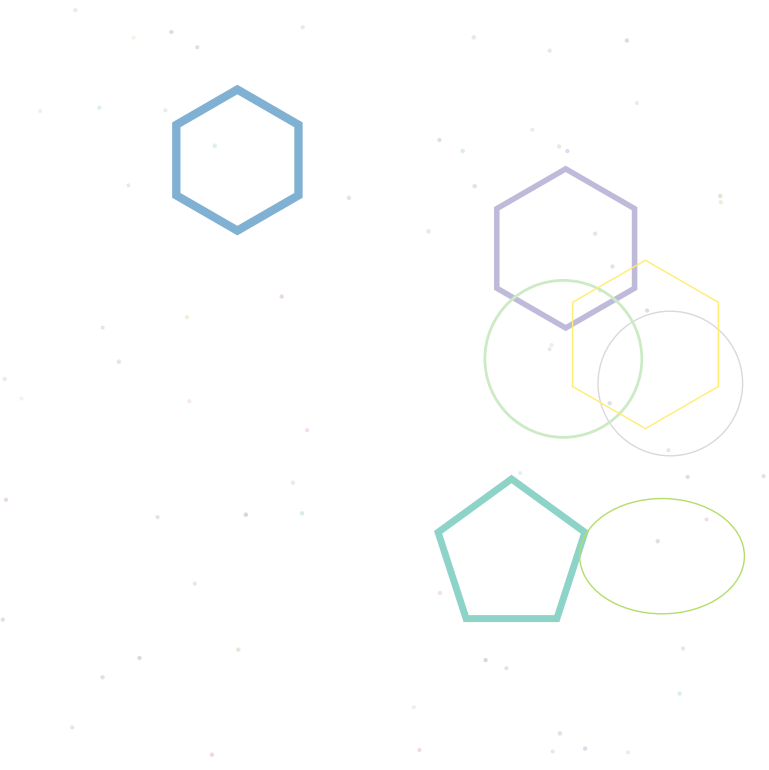[{"shape": "pentagon", "thickness": 2.5, "radius": 0.5, "center": [0.664, 0.278]}, {"shape": "hexagon", "thickness": 2, "radius": 0.52, "center": [0.735, 0.677]}, {"shape": "hexagon", "thickness": 3, "radius": 0.46, "center": [0.308, 0.792]}, {"shape": "oval", "thickness": 0.5, "radius": 0.53, "center": [0.86, 0.278]}, {"shape": "circle", "thickness": 0.5, "radius": 0.47, "center": [0.871, 0.502]}, {"shape": "circle", "thickness": 1, "radius": 0.51, "center": [0.732, 0.534]}, {"shape": "hexagon", "thickness": 0.5, "radius": 0.55, "center": [0.838, 0.553]}]